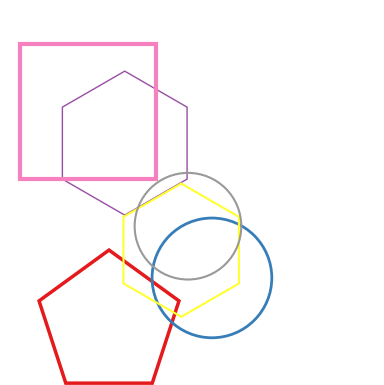[{"shape": "pentagon", "thickness": 2.5, "radius": 0.96, "center": [0.283, 0.159]}, {"shape": "circle", "thickness": 2, "radius": 0.78, "center": [0.55, 0.278]}, {"shape": "hexagon", "thickness": 1, "radius": 0.93, "center": [0.324, 0.628]}, {"shape": "hexagon", "thickness": 1.5, "radius": 0.87, "center": [0.471, 0.35]}, {"shape": "square", "thickness": 3, "radius": 0.88, "center": [0.227, 0.71]}, {"shape": "circle", "thickness": 1.5, "radius": 0.69, "center": [0.488, 0.412]}]